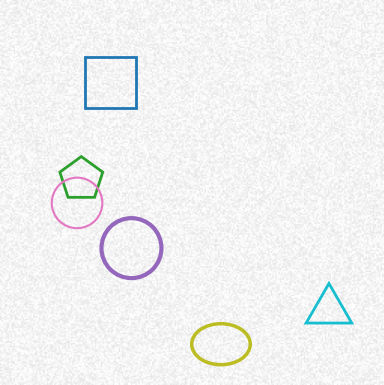[{"shape": "square", "thickness": 2, "radius": 0.33, "center": [0.286, 0.785]}, {"shape": "pentagon", "thickness": 2, "radius": 0.29, "center": [0.211, 0.535]}, {"shape": "circle", "thickness": 3, "radius": 0.39, "center": [0.341, 0.355]}, {"shape": "circle", "thickness": 1.5, "radius": 0.33, "center": [0.2, 0.473]}, {"shape": "oval", "thickness": 2.5, "radius": 0.38, "center": [0.574, 0.106]}, {"shape": "triangle", "thickness": 2, "radius": 0.34, "center": [0.854, 0.195]}]